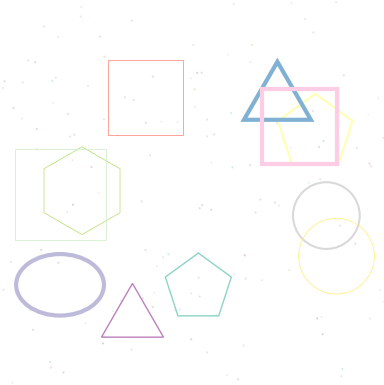[{"shape": "pentagon", "thickness": 1, "radius": 0.45, "center": [0.515, 0.253]}, {"shape": "pentagon", "thickness": 1.5, "radius": 0.51, "center": [0.819, 0.655]}, {"shape": "oval", "thickness": 3, "radius": 0.57, "center": [0.156, 0.26]}, {"shape": "square", "thickness": 0.5, "radius": 0.48, "center": [0.378, 0.746]}, {"shape": "triangle", "thickness": 3, "radius": 0.5, "center": [0.721, 0.739]}, {"shape": "hexagon", "thickness": 0.5, "radius": 0.57, "center": [0.213, 0.505]}, {"shape": "square", "thickness": 3, "radius": 0.49, "center": [0.779, 0.672]}, {"shape": "circle", "thickness": 1.5, "radius": 0.43, "center": [0.848, 0.44]}, {"shape": "triangle", "thickness": 1, "radius": 0.47, "center": [0.344, 0.171]}, {"shape": "square", "thickness": 0.5, "radius": 0.59, "center": [0.157, 0.495]}, {"shape": "circle", "thickness": 0.5, "radius": 0.49, "center": [0.874, 0.334]}]